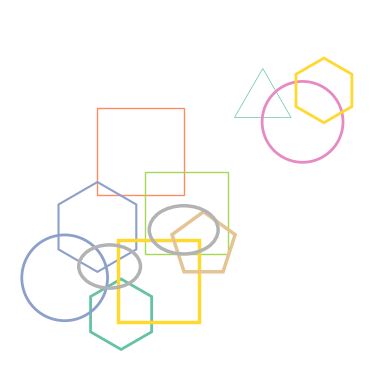[{"shape": "triangle", "thickness": 0.5, "radius": 0.42, "center": [0.682, 0.737]}, {"shape": "hexagon", "thickness": 2, "radius": 0.46, "center": [0.315, 0.184]}, {"shape": "square", "thickness": 1, "radius": 0.57, "center": [0.365, 0.607]}, {"shape": "circle", "thickness": 2, "radius": 0.56, "center": [0.168, 0.278]}, {"shape": "hexagon", "thickness": 1.5, "radius": 0.58, "center": [0.253, 0.411]}, {"shape": "circle", "thickness": 2, "radius": 0.53, "center": [0.786, 0.683]}, {"shape": "square", "thickness": 1, "radius": 0.54, "center": [0.485, 0.446]}, {"shape": "hexagon", "thickness": 2, "radius": 0.42, "center": [0.841, 0.765]}, {"shape": "square", "thickness": 2.5, "radius": 0.53, "center": [0.412, 0.27]}, {"shape": "pentagon", "thickness": 2.5, "radius": 0.43, "center": [0.529, 0.364]}, {"shape": "oval", "thickness": 2.5, "radius": 0.45, "center": [0.477, 0.403]}, {"shape": "oval", "thickness": 2.5, "radius": 0.4, "center": [0.285, 0.308]}]